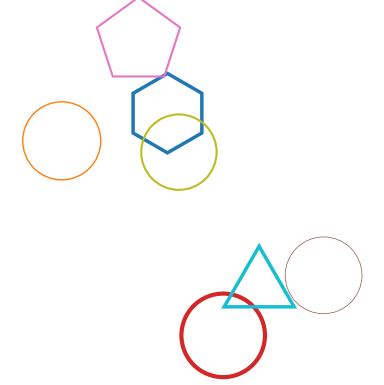[{"shape": "hexagon", "thickness": 2.5, "radius": 0.52, "center": [0.435, 0.706]}, {"shape": "circle", "thickness": 1, "radius": 0.51, "center": [0.16, 0.634]}, {"shape": "circle", "thickness": 3, "radius": 0.54, "center": [0.58, 0.129]}, {"shape": "circle", "thickness": 0.5, "radius": 0.5, "center": [0.84, 0.285]}, {"shape": "pentagon", "thickness": 1.5, "radius": 0.57, "center": [0.36, 0.893]}, {"shape": "circle", "thickness": 1.5, "radius": 0.49, "center": [0.465, 0.605]}, {"shape": "triangle", "thickness": 2.5, "radius": 0.52, "center": [0.673, 0.255]}]